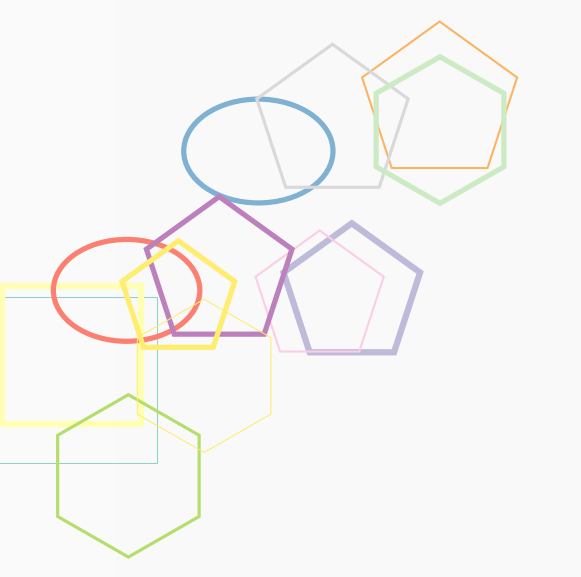[{"shape": "square", "thickness": 0.5, "radius": 0.72, "center": [0.126, 0.341]}, {"shape": "square", "thickness": 3, "radius": 0.6, "center": [0.123, 0.385]}, {"shape": "pentagon", "thickness": 3, "radius": 0.62, "center": [0.605, 0.489]}, {"shape": "oval", "thickness": 2.5, "radius": 0.63, "center": [0.218, 0.496]}, {"shape": "oval", "thickness": 2.5, "radius": 0.64, "center": [0.445, 0.738]}, {"shape": "pentagon", "thickness": 1, "radius": 0.7, "center": [0.756, 0.822]}, {"shape": "hexagon", "thickness": 1.5, "radius": 0.7, "center": [0.221, 0.175]}, {"shape": "pentagon", "thickness": 1, "radius": 0.58, "center": [0.55, 0.484]}, {"shape": "pentagon", "thickness": 1.5, "radius": 0.68, "center": [0.572, 0.786]}, {"shape": "pentagon", "thickness": 2.5, "radius": 0.66, "center": [0.377, 0.527]}, {"shape": "hexagon", "thickness": 2.5, "radius": 0.63, "center": [0.757, 0.774]}, {"shape": "pentagon", "thickness": 2.5, "radius": 0.51, "center": [0.307, 0.48]}, {"shape": "hexagon", "thickness": 0.5, "radius": 0.66, "center": [0.351, 0.348]}]